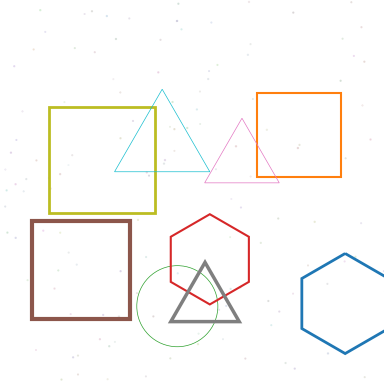[{"shape": "hexagon", "thickness": 2, "radius": 0.65, "center": [0.897, 0.212]}, {"shape": "square", "thickness": 1.5, "radius": 0.55, "center": [0.776, 0.65]}, {"shape": "circle", "thickness": 0.5, "radius": 0.53, "center": [0.461, 0.205]}, {"shape": "hexagon", "thickness": 1.5, "radius": 0.59, "center": [0.545, 0.326]}, {"shape": "square", "thickness": 3, "radius": 0.64, "center": [0.21, 0.299]}, {"shape": "triangle", "thickness": 0.5, "radius": 0.56, "center": [0.628, 0.581]}, {"shape": "triangle", "thickness": 2.5, "radius": 0.51, "center": [0.533, 0.216]}, {"shape": "square", "thickness": 2, "radius": 0.69, "center": [0.265, 0.584]}, {"shape": "triangle", "thickness": 0.5, "radius": 0.71, "center": [0.421, 0.625]}]